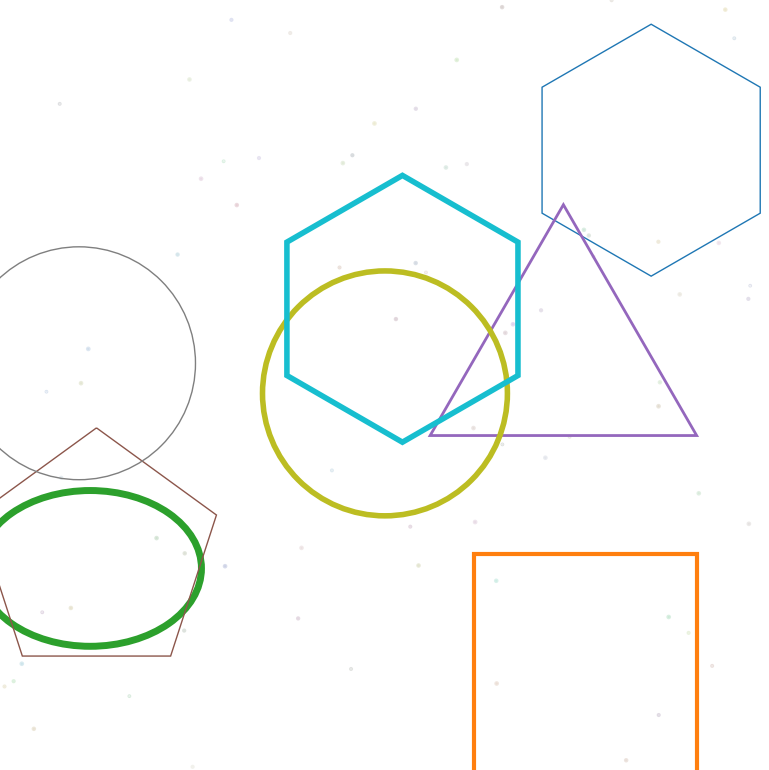[{"shape": "hexagon", "thickness": 0.5, "radius": 0.82, "center": [0.846, 0.805]}, {"shape": "square", "thickness": 1.5, "radius": 0.73, "center": [0.76, 0.135]}, {"shape": "oval", "thickness": 2.5, "radius": 0.72, "center": [0.117, 0.262]}, {"shape": "triangle", "thickness": 1, "radius": 1.0, "center": [0.732, 0.534]}, {"shape": "pentagon", "thickness": 0.5, "radius": 0.82, "center": [0.125, 0.281]}, {"shape": "circle", "thickness": 0.5, "radius": 0.76, "center": [0.103, 0.528]}, {"shape": "circle", "thickness": 2, "radius": 0.8, "center": [0.5, 0.489]}, {"shape": "hexagon", "thickness": 2, "radius": 0.87, "center": [0.523, 0.599]}]